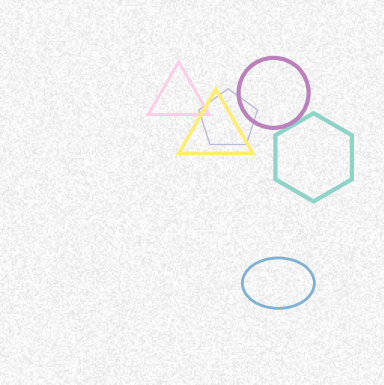[{"shape": "hexagon", "thickness": 3, "radius": 0.57, "center": [0.815, 0.591]}, {"shape": "pentagon", "thickness": 1, "radius": 0.4, "center": [0.593, 0.689]}, {"shape": "oval", "thickness": 2, "radius": 0.47, "center": [0.723, 0.265]}, {"shape": "triangle", "thickness": 2, "radius": 0.46, "center": [0.464, 0.748]}, {"shape": "circle", "thickness": 3, "radius": 0.45, "center": [0.711, 0.759]}, {"shape": "triangle", "thickness": 2.5, "radius": 0.56, "center": [0.561, 0.657]}]